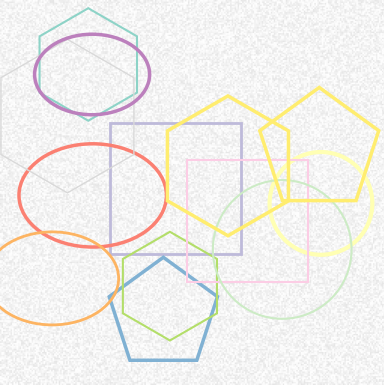[{"shape": "hexagon", "thickness": 1.5, "radius": 0.73, "center": [0.229, 0.833]}, {"shape": "circle", "thickness": 3, "radius": 0.67, "center": [0.834, 0.472]}, {"shape": "square", "thickness": 2, "radius": 0.85, "center": [0.455, 0.51]}, {"shape": "oval", "thickness": 2.5, "radius": 0.96, "center": [0.241, 0.492]}, {"shape": "pentagon", "thickness": 2.5, "radius": 0.74, "center": [0.424, 0.184]}, {"shape": "oval", "thickness": 2, "radius": 0.86, "center": [0.136, 0.277]}, {"shape": "hexagon", "thickness": 1.5, "radius": 0.71, "center": [0.441, 0.257]}, {"shape": "square", "thickness": 1.5, "radius": 0.79, "center": [0.642, 0.426]}, {"shape": "hexagon", "thickness": 1, "radius": 1.0, "center": [0.175, 0.698]}, {"shape": "oval", "thickness": 2.5, "radius": 0.75, "center": [0.239, 0.807]}, {"shape": "circle", "thickness": 1.5, "radius": 0.9, "center": [0.733, 0.352]}, {"shape": "pentagon", "thickness": 2.5, "radius": 0.81, "center": [0.829, 0.61]}, {"shape": "hexagon", "thickness": 2.5, "radius": 0.91, "center": [0.592, 0.569]}]